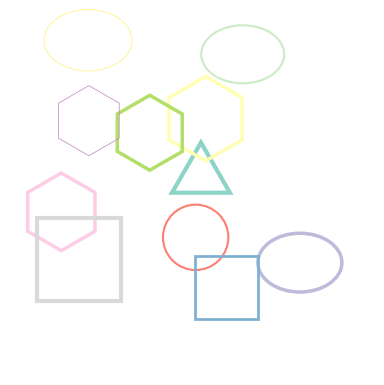[{"shape": "triangle", "thickness": 3, "radius": 0.43, "center": [0.522, 0.543]}, {"shape": "hexagon", "thickness": 2.5, "radius": 0.55, "center": [0.534, 0.692]}, {"shape": "oval", "thickness": 2.5, "radius": 0.55, "center": [0.779, 0.318]}, {"shape": "circle", "thickness": 1.5, "radius": 0.42, "center": [0.508, 0.384]}, {"shape": "square", "thickness": 2, "radius": 0.41, "center": [0.588, 0.253]}, {"shape": "hexagon", "thickness": 2.5, "radius": 0.49, "center": [0.389, 0.655]}, {"shape": "hexagon", "thickness": 2.5, "radius": 0.5, "center": [0.159, 0.45]}, {"shape": "square", "thickness": 3, "radius": 0.54, "center": [0.205, 0.326]}, {"shape": "hexagon", "thickness": 0.5, "radius": 0.45, "center": [0.231, 0.687]}, {"shape": "oval", "thickness": 1.5, "radius": 0.54, "center": [0.63, 0.859]}, {"shape": "oval", "thickness": 0.5, "radius": 0.57, "center": [0.229, 0.895]}]